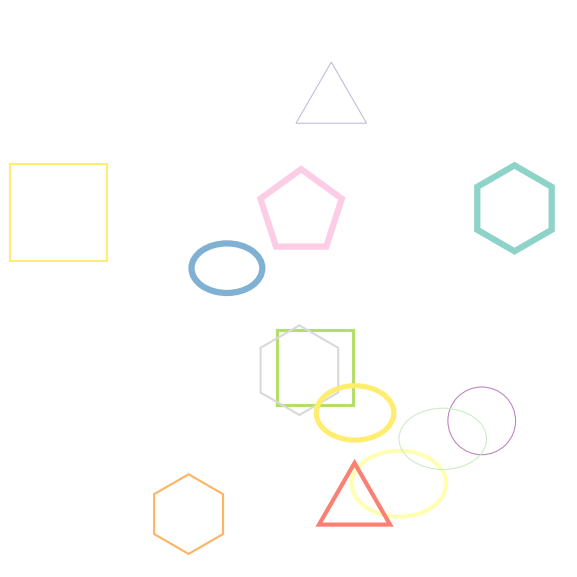[{"shape": "hexagon", "thickness": 3, "radius": 0.37, "center": [0.891, 0.638]}, {"shape": "oval", "thickness": 2, "radius": 0.41, "center": [0.691, 0.162]}, {"shape": "triangle", "thickness": 0.5, "radius": 0.35, "center": [0.574, 0.821]}, {"shape": "triangle", "thickness": 2, "radius": 0.36, "center": [0.614, 0.126]}, {"shape": "oval", "thickness": 3, "radius": 0.31, "center": [0.393, 0.535]}, {"shape": "hexagon", "thickness": 1, "radius": 0.34, "center": [0.327, 0.109]}, {"shape": "square", "thickness": 1.5, "radius": 0.33, "center": [0.545, 0.363]}, {"shape": "pentagon", "thickness": 3, "radius": 0.37, "center": [0.521, 0.632]}, {"shape": "hexagon", "thickness": 1, "radius": 0.39, "center": [0.518, 0.358]}, {"shape": "circle", "thickness": 0.5, "radius": 0.29, "center": [0.834, 0.27]}, {"shape": "oval", "thickness": 0.5, "radius": 0.38, "center": [0.767, 0.239]}, {"shape": "oval", "thickness": 2.5, "radius": 0.34, "center": [0.615, 0.284]}, {"shape": "square", "thickness": 1, "radius": 0.42, "center": [0.101, 0.632]}]